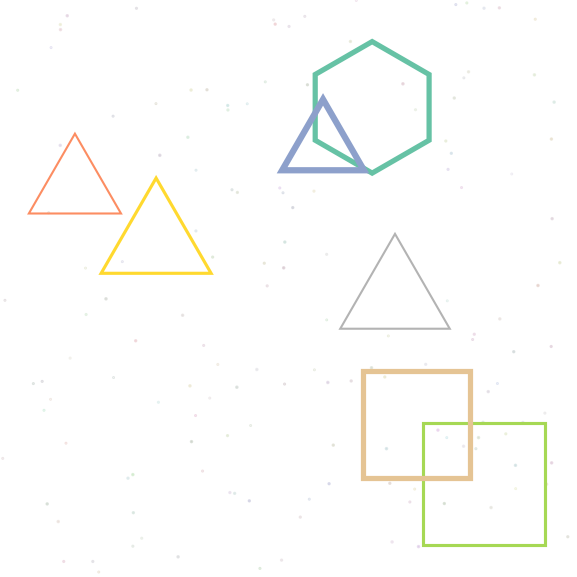[{"shape": "hexagon", "thickness": 2.5, "radius": 0.57, "center": [0.644, 0.813]}, {"shape": "triangle", "thickness": 1, "radius": 0.46, "center": [0.13, 0.676]}, {"shape": "triangle", "thickness": 3, "radius": 0.41, "center": [0.559, 0.745]}, {"shape": "square", "thickness": 1.5, "radius": 0.53, "center": [0.838, 0.161]}, {"shape": "triangle", "thickness": 1.5, "radius": 0.55, "center": [0.27, 0.581]}, {"shape": "square", "thickness": 2.5, "radius": 0.46, "center": [0.721, 0.264]}, {"shape": "triangle", "thickness": 1, "radius": 0.55, "center": [0.684, 0.485]}]